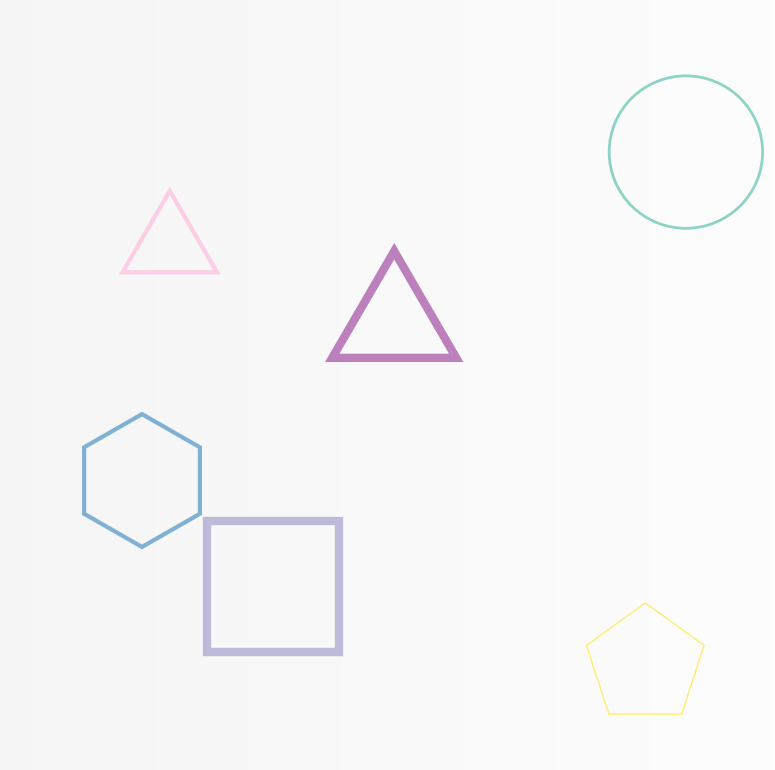[{"shape": "circle", "thickness": 1, "radius": 0.49, "center": [0.885, 0.802]}, {"shape": "square", "thickness": 3, "radius": 0.42, "center": [0.352, 0.238]}, {"shape": "hexagon", "thickness": 1.5, "radius": 0.43, "center": [0.183, 0.376]}, {"shape": "triangle", "thickness": 1.5, "radius": 0.35, "center": [0.219, 0.682]}, {"shape": "triangle", "thickness": 3, "radius": 0.46, "center": [0.509, 0.581]}, {"shape": "pentagon", "thickness": 0.5, "radius": 0.4, "center": [0.833, 0.137]}]